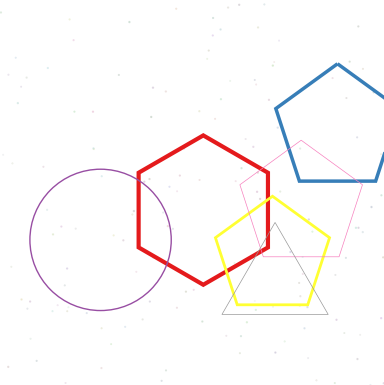[{"shape": "hexagon", "thickness": 3, "radius": 0.97, "center": [0.528, 0.454]}, {"shape": "pentagon", "thickness": 2.5, "radius": 0.84, "center": [0.877, 0.666]}, {"shape": "circle", "thickness": 1, "radius": 0.92, "center": [0.261, 0.377]}, {"shape": "pentagon", "thickness": 2, "radius": 0.78, "center": [0.708, 0.334]}, {"shape": "pentagon", "thickness": 0.5, "radius": 0.84, "center": [0.782, 0.468]}, {"shape": "triangle", "thickness": 0.5, "radius": 0.8, "center": [0.714, 0.263]}]